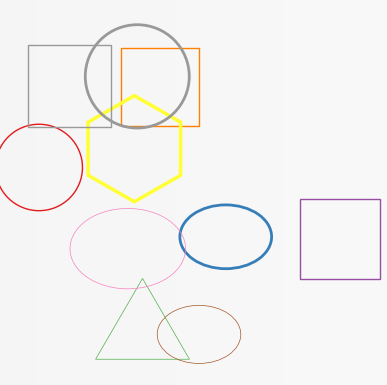[{"shape": "circle", "thickness": 1, "radius": 0.56, "center": [0.101, 0.565]}, {"shape": "oval", "thickness": 2, "radius": 0.59, "center": [0.583, 0.385]}, {"shape": "triangle", "thickness": 0.5, "radius": 0.7, "center": [0.368, 0.137]}, {"shape": "square", "thickness": 1, "radius": 0.52, "center": [0.877, 0.379]}, {"shape": "square", "thickness": 1, "radius": 0.5, "center": [0.412, 0.774]}, {"shape": "hexagon", "thickness": 2.5, "radius": 0.69, "center": [0.347, 0.614]}, {"shape": "oval", "thickness": 0.5, "radius": 0.54, "center": [0.514, 0.131]}, {"shape": "oval", "thickness": 0.5, "radius": 0.75, "center": [0.33, 0.354]}, {"shape": "circle", "thickness": 2, "radius": 0.67, "center": [0.354, 0.802]}, {"shape": "square", "thickness": 1, "radius": 0.53, "center": [0.179, 0.776]}]